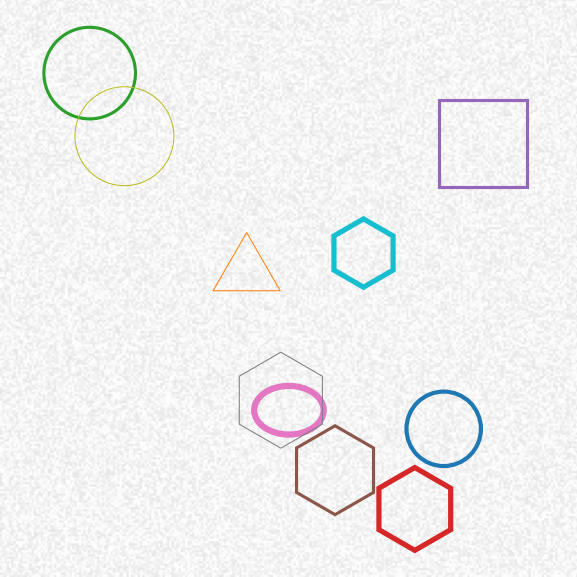[{"shape": "circle", "thickness": 2, "radius": 0.32, "center": [0.768, 0.257]}, {"shape": "triangle", "thickness": 0.5, "radius": 0.34, "center": [0.427, 0.529]}, {"shape": "circle", "thickness": 1.5, "radius": 0.4, "center": [0.155, 0.873]}, {"shape": "hexagon", "thickness": 2.5, "radius": 0.36, "center": [0.718, 0.118]}, {"shape": "square", "thickness": 1.5, "radius": 0.38, "center": [0.836, 0.751]}, {"shape": "hexagon", "thickness": 1.5, "radius": 0.38, "center": [0.58, 0.185]}, {"shape": "oval", "thickness": 3, "radius": 0.3, "center": [0.5, 0.289]}, {"shape": "hexagon", "thickness": 0.5, "radius": 0.42, "center": [0.486, 0.306]}, {"shape": "circle", "thickness": 0.5, "radius": 0.43, "center": [0.215, 0.763]}, {"shape": "hexagon", "thickness": 2.5, "radius": 0.3, "center": [0.629, 0.561]}]